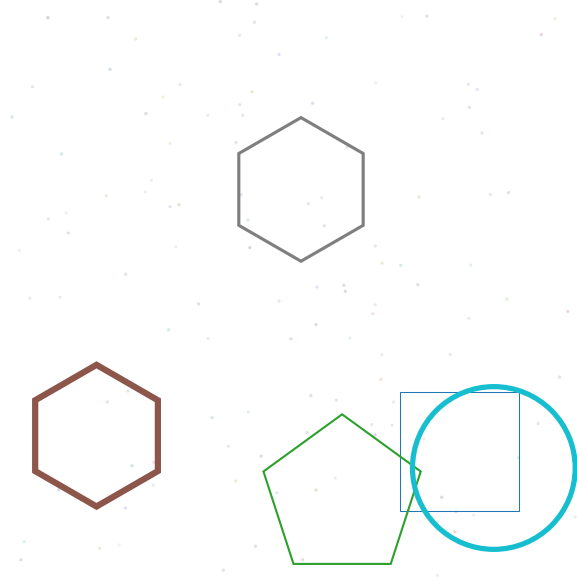[{"shape": "square", "thickness": 0.5, "radius": 0.51, "center": [0.795, 0.217]}, {"shape": "pentagon", "thickness": 1, "radius": 0.72, "center": [0.592, 0.138]}, {"shape": "hexagon", "thickness": 3, "radius": 0.61, "center": [0.167, 0.245]}, {"shape": "hexagon", "thickness": 1.5, "radius": 0.62, "center": [0.521, 0.671]}, {"shape": "circle", "thickness": 2.5, "radius": 0.7, "center": [0.855, 0.189]}]